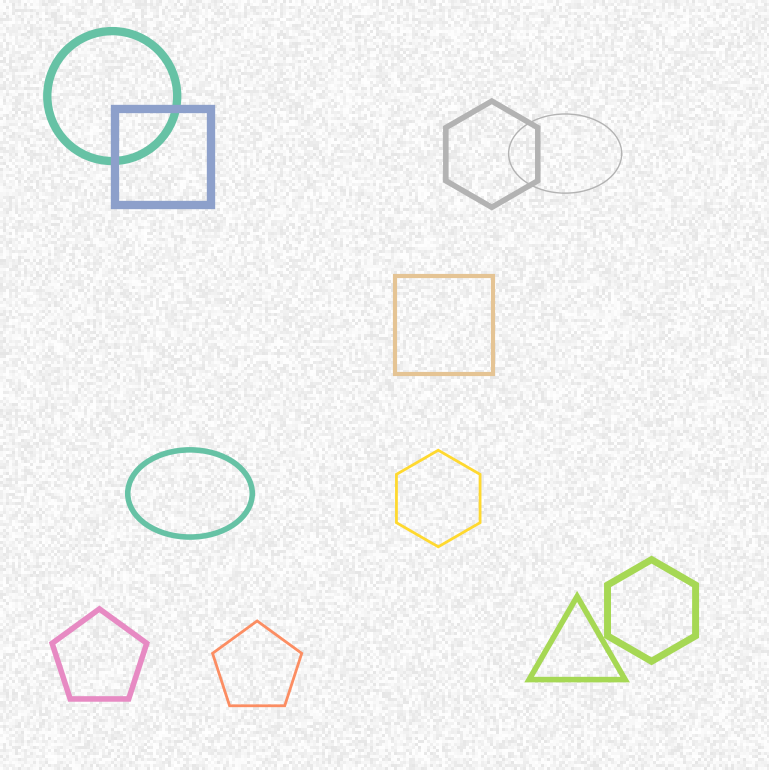[{"shape": "oval", "thickness": 2, "radius": 0.4, "center": [0.247, 0.359]}, {"shape": "circle", "thickness": 3, "radius": 0.42, "center": [0.146, 0.875]}, {"shape": "pentagon", "thickness": 1, "radius": 0.3, "center": [0.334, 0.133]}, {"shape": "square", "thickness": 3, "radius": 0.31, "center": [0.212, 0.796]}, {"shape": "pentagon", "thickness": 2, "radius": 0.32, "center": [0.129, 0.145]}, {"shape": "hexagon", "thickness": 2.5, "radius": 0.33, "center": [0.846, 0.207]}, {"shape": "triangle", "thickness": 2, "radius": 0.36, "center": [0.75, 0.153]}, {"shape": "hexagon", "thickness": 1, "radius": 0.31, "center": [0.569, 0.353]}, {"shape": "square", "thickness": 1.5, "radius": 0.32, "center": [0.577, 0.578]}, {"shape": "oval", "thickness": 0.5, "radius": 0.37, "center": [0.734, 0.801]}, {"shape": "hexagon", "thickness": 2, "radius": 0.34, "center": [0.639, 0.8]}]